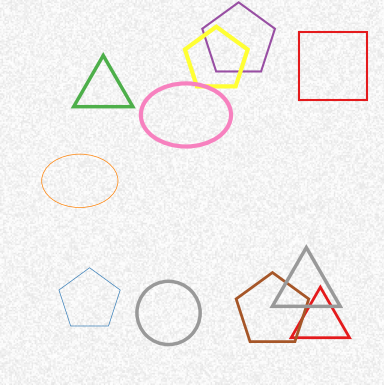[{"shape": "triangle", "thickness": 2, "radius": 0.44, "center": [0.832, 0.167]}, {"shape": "square", "thickness": 1.5, "radius": 0.44, "center": [0.865, 0.828]}, {"shape": "pentagon", "thickness": 0.5, "radius": 0.42, "center": [0.233, 0.221]}, {"shape": "triangle", "thickness": 2.5, "radius": 0.44, "center": [0.268, 0.767]}, {"shape": "pentagon", "thickness": 1.5, "radius": 0.5, "center": [0.62, 0.895]}, {"shape": "oval", "thickness": 0.5, "radius": 0.5, "center": [0.207, 0.53]}, {"shape": "pentagon", "thickness": 3, "radius": 0.43, "center": [0.562, 0.845]}, {"shape": "pentagon", "thickness": 2, "radius": 0.5, "center": [0.708, 0.193]}, {"shape": "oval", "thickness": 3, "radius": 0.59, "center": [0.483, 0.701]}, {"shape": "triangle", "thickness": 2.5, "radius": 0.51, "center": [0.796, 0.255]}, {"shape": "circle", "thickness": 2.5, "radius": 0.41, "center": [0.438, 0.187]}]